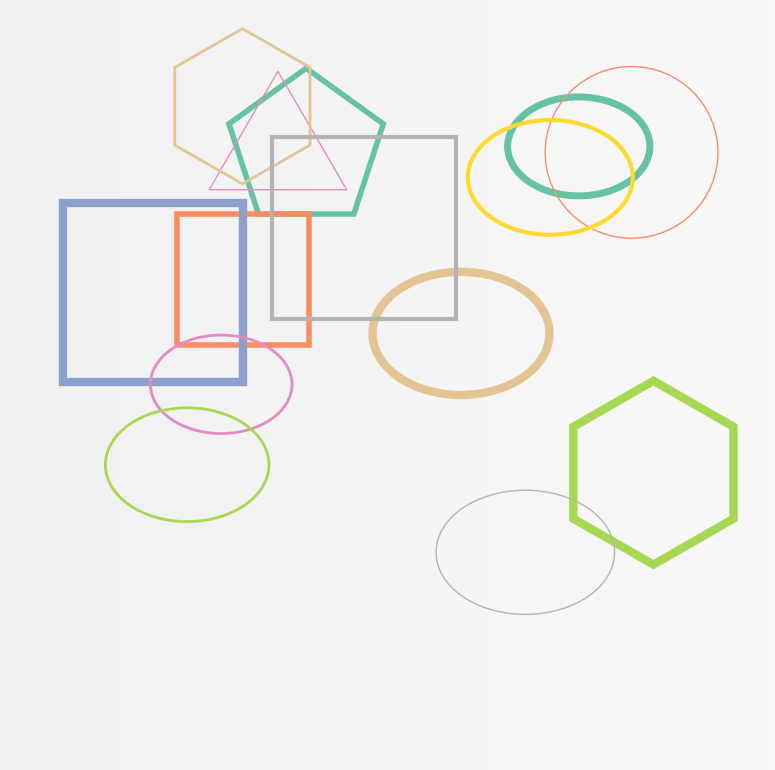[{"shape": "oval", "thickness": 2.5, "radius": 0.46, "center": [0.747, 0.81]}, {"shape": "pentagon", "thickness": 2, "radius": 0.52, "center": [0.395, 0.807]}, {"shape": "circle", "thickness": 0.5, "radius": 0.56, "center": [0.815, 0.802]}, {"shape": "square", "thickness": 2, "radius": 0.43, "center": [0.313, 0.637]}, {"shape": "square", "thickness": 3, "radius": 0.58, "center": [0.198, 0.62]}, {"shape": "triangle", "thickness": 0.5, "radius": 0.51, "center": [0.359, 0.805]}, {"shape": "oval", "thickness": 1, "radius": 0.46, "center": [0.285, 0.501]}, {"shape": "hexagon", "thickness": 3, "radius": 0.6, "center": [0.843, 0.386]}, {"shape": "oval", "thickness": 1, "radius": 0.53, "center": [0.241, 0.396]}, {"shape": "oval", "thickness": 1.5, "radius": 0.53, "center": [0.71, 0.77]}, {"shape": "hexagon", "thickness": 1, "radius": 0.5, "center": [0.313, 0.862]}, {"shape": "oval", "thickness": 3, "radius": 0.57, "center": [0.595, 0.567]}, {"shape": "oval", "thickness": 0.5, "radius": 0.58, "center": [0.678, 0.283]}, {"shape": "square", "thickness": 1.5, "radius": 0.59, "center": [0.47, 0.703]}]